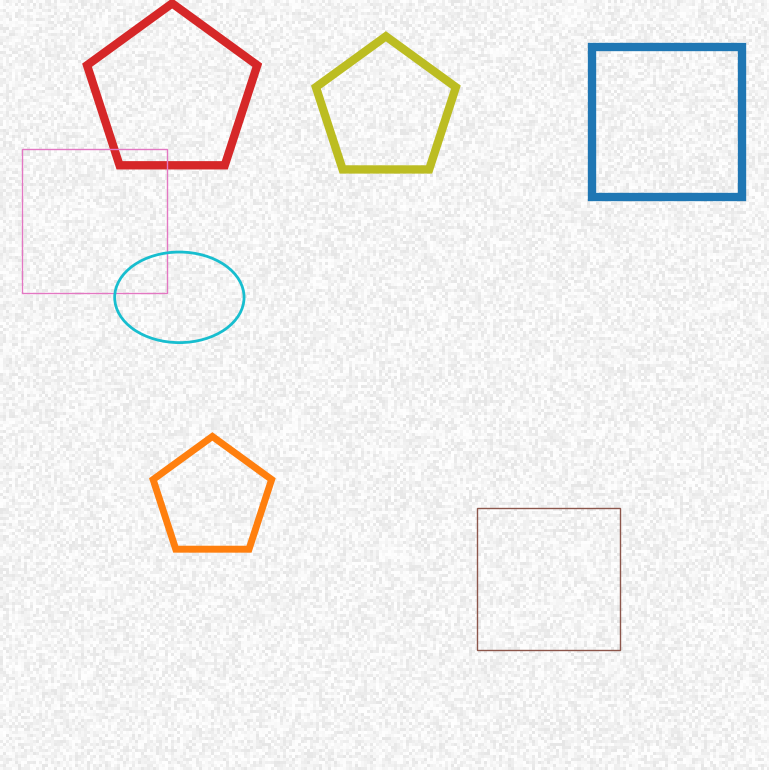[{"shape": "square", "thickness": 3, "radius": 0.49, "center": [0.867, 0.842]}, {"shape": "pentagon", "thickness": 2.5, "radius": 0.4, "center": [0.276, 0.352]}, {"shape": "pentagon", "thickness": 3, "radius": 0.58, "center": [0.224, 0.879]}, {"shape": "square", "thickness": 0.5, "radius": 0.46, "center": [0.712, 0.248]}, {"shape": "square", "thickness": 0.5, "radius": 0.47, "center": [0.123, 0.713]}, {"shape": "pentagon", "thickness": 3, "radius": 0.48, "center": [0.501, 0.857]}, {"shape": "oval", "thickness": 1, "radius": 0.42, "center": [0.233, 0.614]}]